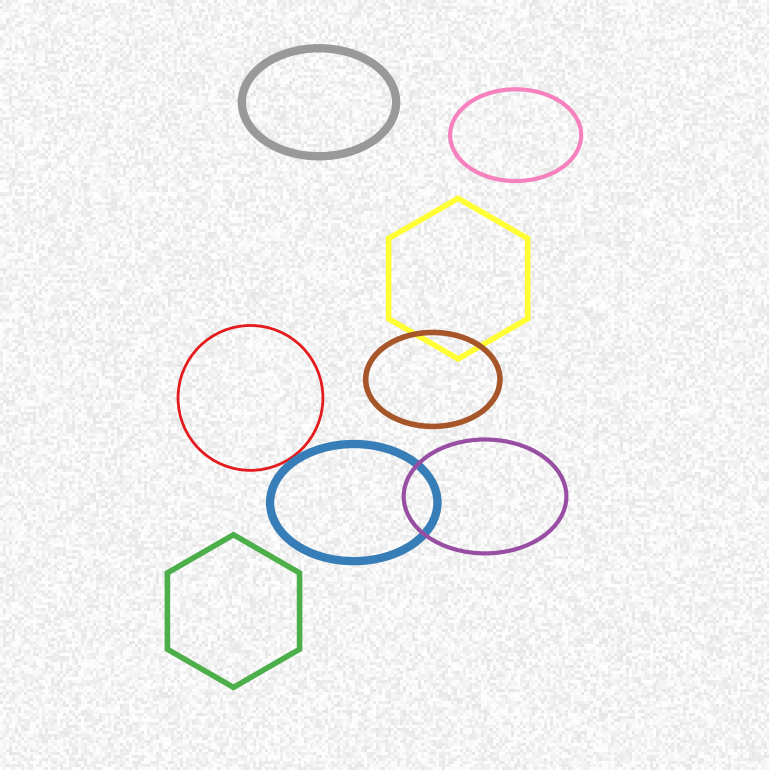[{"shape": "circle", "thickness": 1, "radius": 0.47, "center": [0.325, 0.483]}, {"shape": "oval", "thickness": 3, "radius": 0.54, "center": [0.459, 0.347]}, {"shape": "hexagon", "thickness": 2, "radius": 0.5, "center": [0.303, 0.206]}, {"shape": "oval", "thickness": 1.5, "radius": 0.53, "center": [0.63, 0.355]}, {"shape": "hexagon", "thickness": 2, "radius": 0.52, "center": [0.595, 0.638]}, {"shape": "oval", "thickness": 2, "radius": 0.44, "center": [0.562, 0.507]}, {"shape": "oval", "thickness": 1.5, "radius": 0.43, "center": [0.67, 0.824]}, {"shape": "oval", "thickness": 3, "radius": 0.5, "center": [0.414, 0.867]}]